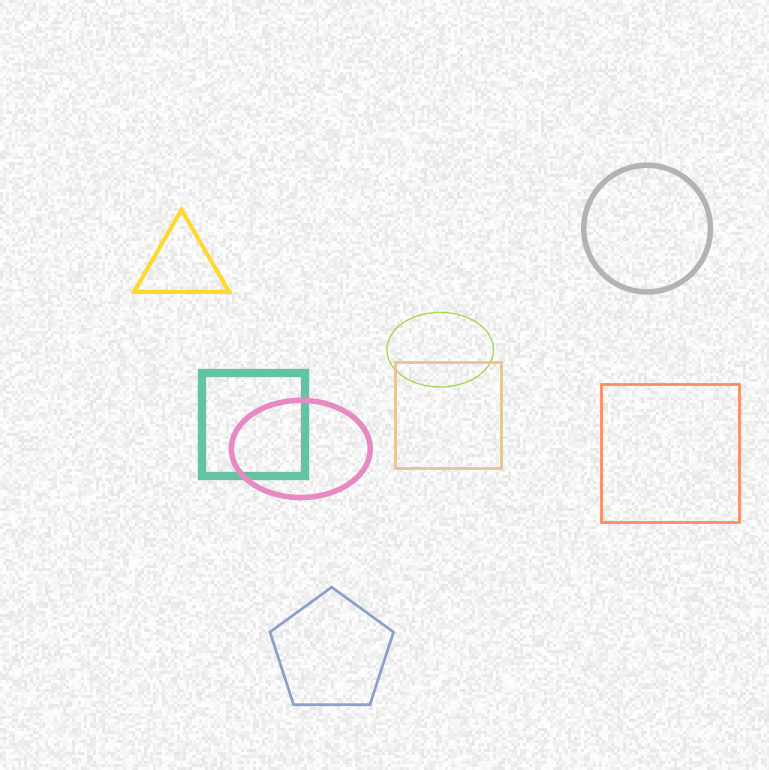[{"shape": "square", "thickness": 3, "radius": 0.33, "center": [0.329, 0.449]}, {"shape": "square", "thickness": 1, "radius": 0.45, "center": [0.87, 0.412]}, {"shape": "pentagon", "thickness": 1, "radius": 0.42, "center": [0.431, 0.153]}, {"shape": "oval", "thickness": 2, "radius": 0.45, "center": [0.391, 0.417]}, {"shape": "oval", "thickness": 0.5, "radius": 0.35, "center": [0.572, 0.546]}, {"shape": "triangle", "thickness": 1.5, "radius": 0.36, "center": [0.236, 0.657]}, {"shape": "square", "thickness": 1, "radius": 0.34, "center": [0.582, 0.461]}, {"shape": "circle", "thickness": 2, "radius": 0.41, "center": [0.84, 0.703]}]